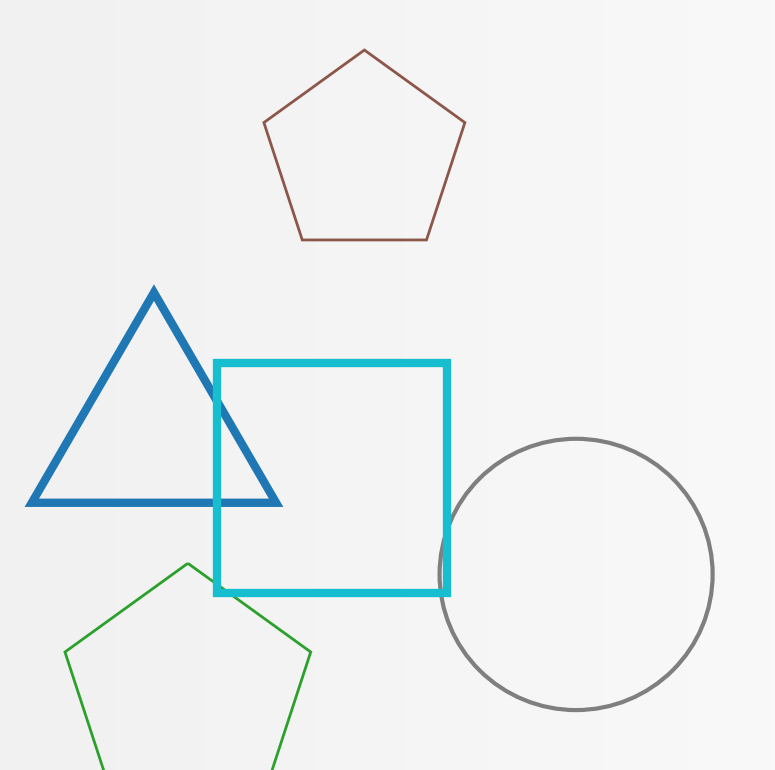[{"shape": "triangle", "thickness": 3, "radius": 0.91, "center": [0.199, 0.438]}, {"shape": "pentagon", "thickness": 1, "radius": 0.83, "center": [0.242, 0.102]}, {"shape": "pentagon", "thickness": 1, "radius": 0.68, "center": [0.47, 0.799]}, {"shape": "circle", "thickness": 1.5, "radius": 0.88, "center": [0.743, 0.254]}, {"shape": "square", "thickness": 3, "radius": 0.74, "center": [0.428, 0.379]}]